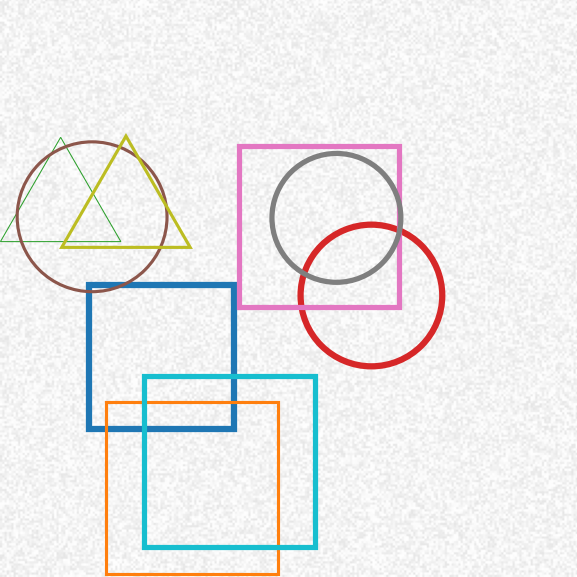[{"shape": "square", "thickness": 3, "radius": 0.62, "center": [0.28, 0.381]}, {"shape": "square", "thickness": 1.5, "radius": 0.75, "center": [0.333, 0.154]}, {"shape": "triangle", "thickness": 0.5, "radius": 0.6, "center": [0.105, 0.641]}, {"shape": "circle", "thickness": 3, "radius": 0.61, "center": [0.643, 0.487]}, {"shape": "circle", "thickness": 1.5, "radius": 0.65, "center": [0.159, 0.624]}, {"shape": "square", "thickness": 2.5, "radius": 0.69, "center": [0.553, 0.607]}, {"shape": "circle", "thickness": 2.5, "radius": 0.56, "center": [0.583, 0.622]}, {"shape": "triangle", "thickness": 1.5, "radius": 0.64, "center": [0.218, 0.635]}, {"shape": "square", "thickness": 2.5, "radius": 0.74, "center": [0.398, 0.201]}]